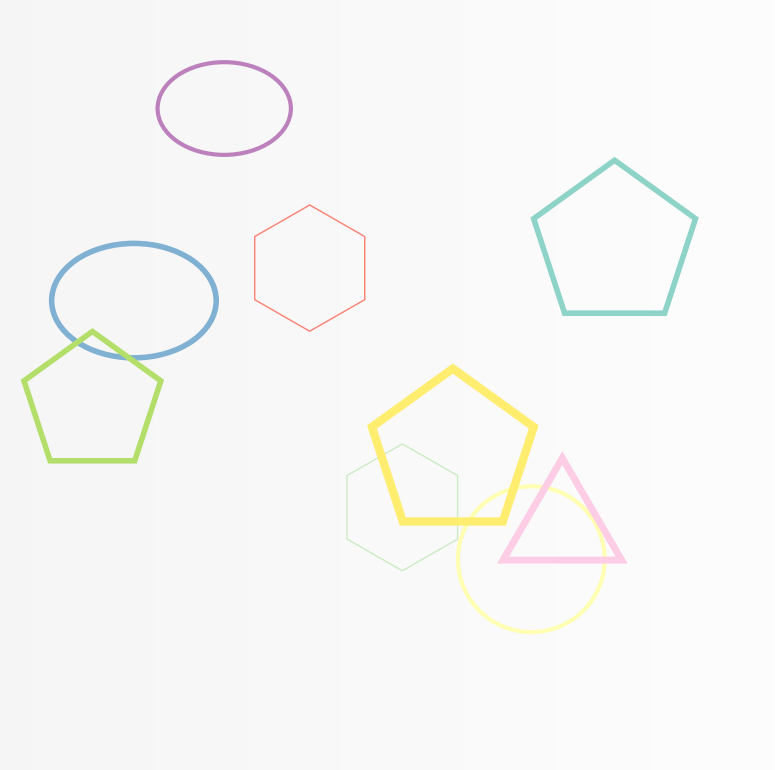[{"shape": "pentagon", "thickness": 2, "radius": 0.55, "center": [0.793, 0.682]}, {"shape": "circle", "thickness": 1.5, "radius": 0.47, "center": [0.686, 0.274]}, {"shape": "hexagon", "thickness": 0.5, "radius": 0.41, "center": [0.4, 0.652]}, {"shape": "oval", "thickness": 2, "radius": 0.53, "center": [0.173, 0.61]}, {"shape": "pentagon", "thickness": 2, "radius": 0.46, "center": [0.119, 0.477]}, {"shape": "triangle", "thickness": 2.5, "radius": 0.44, "center": [0.726, 0.317]}, {"shape": "oval", "thickness": 1.5, "radius": 0.43, "center": [0.289, 0.859]}, {"shape": "hexagon", "thickness": 0.5, "radius": 0.41, "center": [0.519, 0.341]}, {"shape": "pentagon", "thickness": 3, "radius": 0.55, "center": [0.584, 0.412]}]